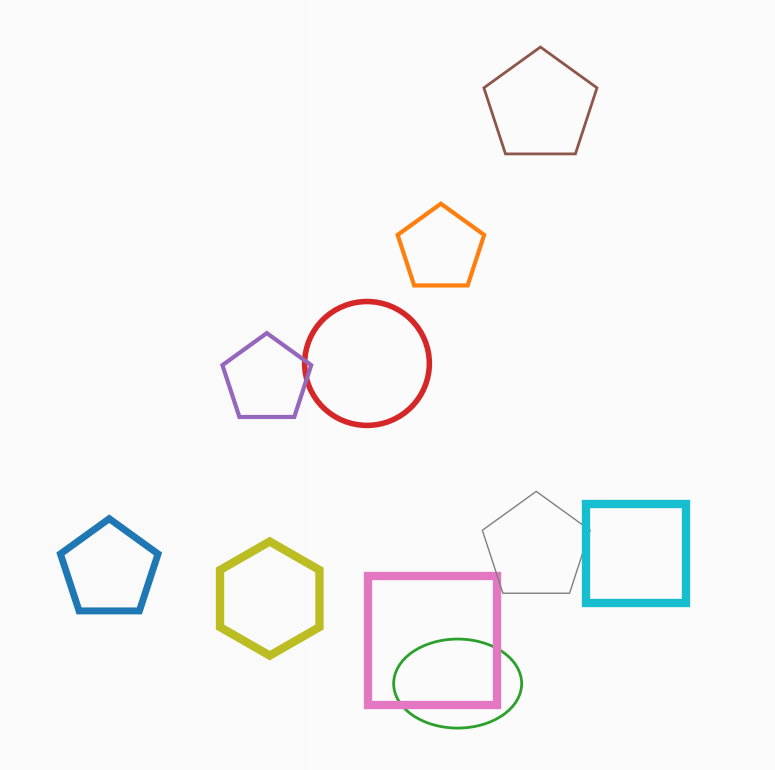[{"shape": "pentagon", "thickness": 2.5, "radius": 0.33, "center": [0.141, 0.26]}, {"shape": "pentagon", "thickness": 1.5, "radius": 0.29, "center": [0.569, 0.677]}, {"shape": "oval", "thickness": 1, "radius": 0.41, "center": [0.591, 0.112]}, {"shape": "circle", "thickness": 2, "radius": 0.4, "center": [0.474, 0.528]}, {"shape": "pentagon", "thickness": 1.5, "radius": 0.3, "center": [0.344, 0.507]}, {"shape": "pentagon", "thickness": 1, "radius": 0.38, "center": [0.697, 0.862]}, {"shape": "square", "thickness": 3, "radius": 0.42, "center": [0.559, 0.168]}, {"shape": "pentagon", "thickness": 0.5, "radius": 0.37, "center": [0.692, 0.289]}, {"shape": "hexagon", "thickness": 3, "radius": 0.37, "center": [0.348, 0.223]}, {"shape": "square", "thickness": 3, "radius": 0.32, "center": [0.821, 0.281]}]